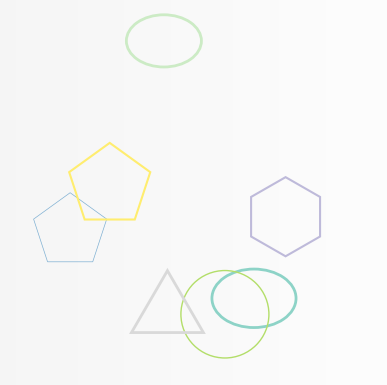[{"shape": "oval", "thickness": 2, "radius": 0.54, "center": [0.655, 0.225]}, {"shape": "hexagon", "thickness": 1.5, "radius": 0.51, "center": [0.737, 0.437]}, {"shape": "pentagon", "thickness": 0.5, "radius": 0.5, "center": [0.181, 0.4]}, {"shape": "circle", "thickness": 1, "radius": 0.57, "center": [0.58, 0.184]}, {"shape": "triangle", "thickness": 2, "radius": 0.54, "center": [0.432, 0.19]}, {"shape": "oval", "thickness": 2, "radius": 0.48, "center": [0.423, 0.894]}, {"shape": "pentagon", "thickness": 1.5, "radius": 0.55, "center": [0.283, 0.519]}]